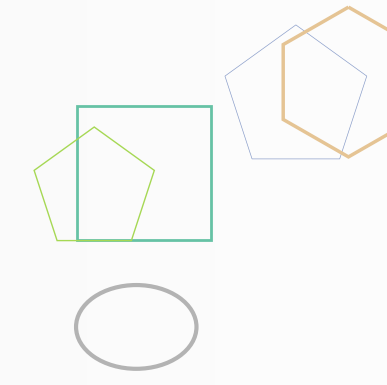[{"shape": "square", "thickness": 2, "radius": 0.87, "center": [0.371, 0.55]}, {"shape": "pentagon", "thickness": 0.5, "radius": 0.96, "center": [0.764, 0.743]}, {"shape": "pentagon", "thickness": 1, "radius": 0.82, "center": [0.243, 0.507]}, {"shape": "hexagon", "thickness": 2.5, "radius": 0.97, "center": [0.899, 0.787]}, {"shape": "oval", "thickness": 3, "radius": 0.78, "center": [0.352, 0.151]}]